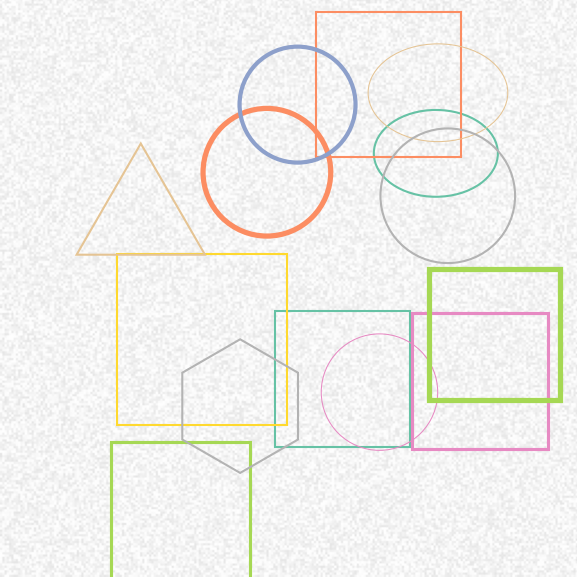[{"shape": "oval", "thickness": 1, "radius": 0.54, "center": [0.755, 0.734]}, {"shape": "square", "thickness": 1, "radius": 0.59, "center": [0.593, 0.343]}, {"shape": "square", "thickness": 1, "radius": 0.63, "center": [0.673, 0.852]}, {"shape": "circle", "thickness": 2.5, "radius": 0.55, "center": [0.462, 0.701]}, {"shape": "circle", "thickness": 2, "radius": 0.5, "center": [0.515, 0.818]}, {"shape": "circle", "thickness": 0.5, "radius": 0.5, "center": [0.657, 0.32]}, {"shape": "square", "thickness": 1.5, "radius": 0.59, "center": [0.831, 0.34]}, {"shape": "square", "thickness": 1.5, "radius": 0.6, "center": [0.313, 0.114]}, {"shape": "square", "thickness": 2.5, "radius": 0.57, "center": [0.856, 0.42]}, {"shape": "square", "thickness": 1, "radius": 0.74, "center": [0.35, 0.411]}, {"shape": "triangle", "thickness": 1, "radius": 0.64, "center": [0.244, 0.622]}, {"shape": "oval", "thickness": 0.5, "radius": 0.6, "center": [0.758, 0.839]}, {"shape": "hexagon", "thickness": 1, "radius": 0.58, "center": [0.416, 0.296]}, {"shape": "circle", "thickness": 1, "radius": 0.58, "center": [0.775, 0.66]}]